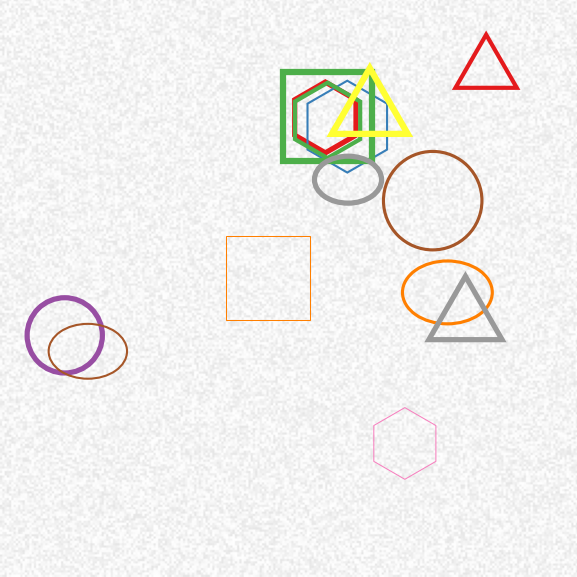[{"shape": "triangle", "thickness": 2, "radius": 0.31, "center": [0.842, 0.878]}, {"shape": "hexagon", "thickness": 2.5, "radius": 0.31, "center": [0.563, 0.796]}, {"shape": "hexagon", "thickness": 1, "radius": 0.4, "center": [0.601, 0.78]}, {"shape": "hexagon", "thickness": 2, "radius": 0.33, "center": [0.567, 0.791]}, {"shape": "square", "thickness": 3, "radius": 0.39, "center": [0.567, 0.797]}, {"shape": "circle", "thickness": 2.5, "radius": 0.33, "center": [0.112, 0.418]}, {"shape": "square", "thickness": 0.5, "radius": 0.36, "center": [0.464, 0.518]}, {"shape": "oval", "thickness": 1.5, "radius": 0.39, "center": [0.775, 0.493]}, {"shape": "triangle", "thickness": 3, "radius": 0.38, "center": [0.64, 0.805]}, {"shape": "circle", "thickness": 1.5, "radius": 0.43, "center": [0.749, 0.652]}, {"shape": "oval", "thickness": 1, "radius": 0.34, "center": [0.152, 0.391]}, {"shape": "hexagon", "thickness": 0.5, "radius": 0.31, "center": [0.701, 0.231]}, {"shape": "oval", "thickness": 2.5, "radius": 0.29, "center": [0.603, 0.688]}, {"shape": "triangle", "thickness": 2.5, "radius": 0.37, "center": [0.806, 0.448]}]